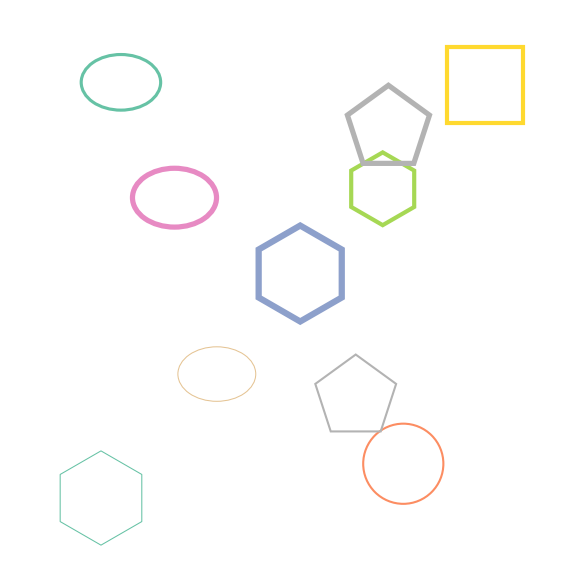[{"shape": "hexagon", "thickness": 0.5, "radius": 0.41, "center": [0.175, 0.137]}, {"shape": "oval", "thickness": 1.5, "radius": 0.34, "center": [0.209, 0.857]}, {"shape": "circle", "thickness": 1, "radius": 0.35, "center": [0.698, 0.196]}, {"shape": "hexagon", "thickness": 3, "radius": 0.42, "center": [0.52, 0.526]}, {"shape": "oval", "thickness": 2.5, "radius": 0.36, "center": [0.302, 0.657]}, {"shape": "hexagon", "thickness": 2, "radius": 0.31, "center": [0.663, 0.672]}, {"shape": "square", "thickness": 2, "radius": 0.33, "center": [0.839, 0.853]}, {"shape": "oval", "thickness": 0.5, "radius": 0.34, "center": [0.375, 0.351]}, {"shape": "pentagon", "thickness": 1, "radius": 0.37, "center": [0.616, 0.312]}, {"shape": "pentagon", "thickness": 2.5, "radius": 0.37, "center": [0.673, 0.777]}]